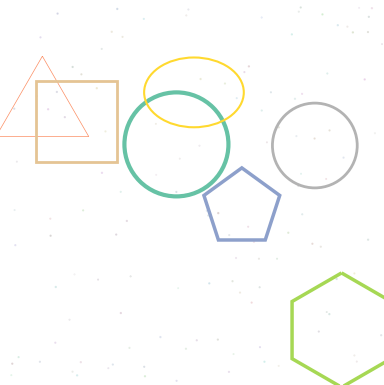[{"shape": "circle", "thickness": 3, "radius": 0.68, "center": [0.458, 0.625]}, {"shape": "triangle", "thickness": 0.5, "radius": 0.7, "center": [0.11, 0.715]}, {"shape": "pentagon", "thickness": 2.5, "radius": 0.52, "center": [0.628, 0.46]}, {"shape": "hexagon", "thickness": 2.5, "radius": 0.74, "center": [0.887, 0.143]}, {"shape": "oval", "thickness": 1.5, "radius": 0.65, "center": [0.504, 0.76]}, {"shape": "square", "thickness": 2, "radius": 0.53, "center": [0.2, 0.685]}, {"shape": "circle", "thickness": 2, "radius": 0.55, "center": [0.818, 0.622]}]